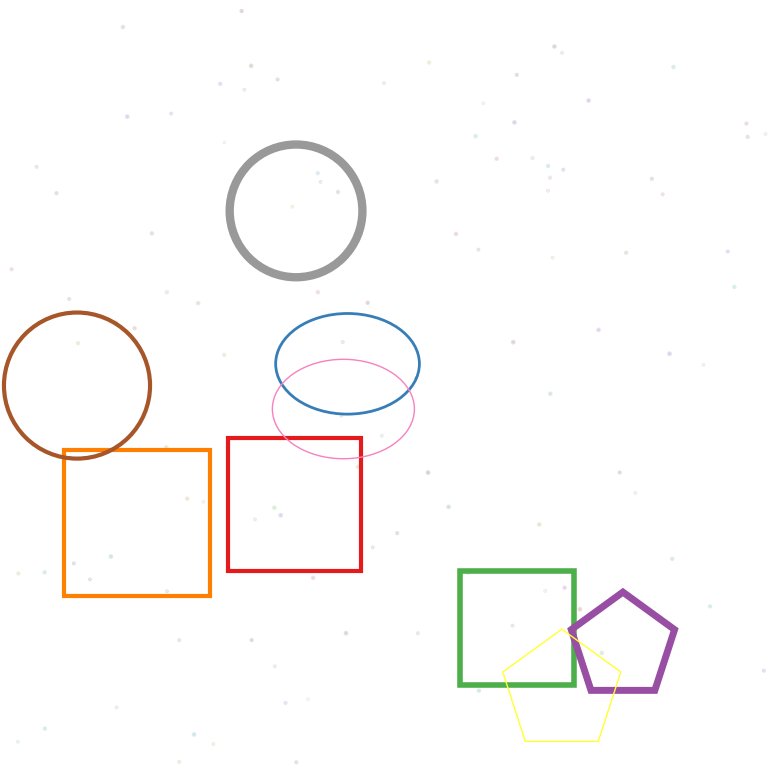[{"shape": "square", "thickness": 1.5, "radius": 0.43, "center": [0.383, 0.345]}, {"shape": "oval", "thickness": 1, "radius": 0.47, "center": [0.451, 0.528]}, {"shape": "square", "thickness": 2, "radius": 0.37, "center": [0.671, 0.184]}, {"shape": "pentagon", "thickness": 2.5, "radius": 0.35, "center": [0.809, 0.16]}, {"shape": "square", "thickness": 1.5, "radius": 0.47, "center": [0.178, 0.321]}, {"shape": "pentagon", "thickness": 0.5, "radius": 0.4, "center": [0.73, 0.102]}, {"shape": "circle", "thickness": 1.5, "radius": 0.47, "center": [0.1, 0.499]}, {"shape": "oval", "thickness": 0.5, "radius": 0.46, "center": [0.446, 0.469]}, {"shape": "circle", "thickness": 3, "radius": 0.43, "center": [0.384, 0.726]}]